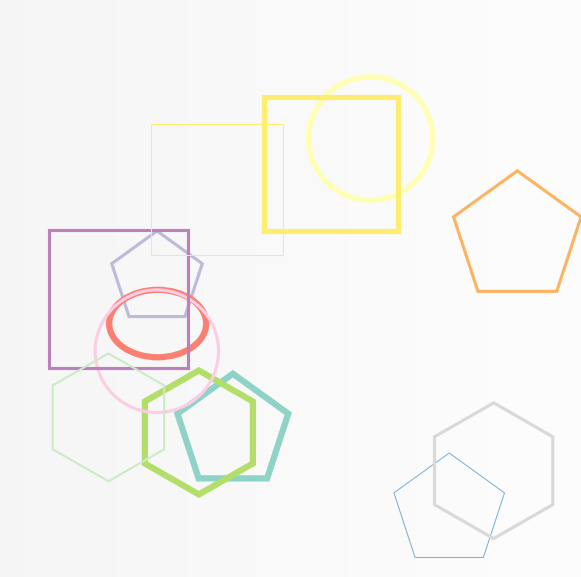[{"shape": "pentagon", "thickness": 3, "radius": 0.5, "center": [0.401, 0.252]}, {"shape": "circle", "thickness": 2.5, "radius": 0.53, "center": [0.638, 0.759]}, {"shape": "pentagon", "thickness": 1.5, "radius": 0.41, "center": [0.27, 0.517]}, {"shape": "oval", "thickness": 3, "radius": 0.42, "center": [0.271, 0.439]}, {"shape": "pentagon", "thickness": 0.5, "radius": 0.5, "center": [0.773, 0.115]}, {"shape": "pentagon", "thickness": 1.5, "radius": 0.58, "center": [0.89, 0.588]}, {"shape": "hexagon", "thickness": 3, "radius": 0.54, "center": [0.342, 0.25]}, {"shape": "circle", "thickness": 1.5, "radius": 0.53, "center": [0.27, 0.391]}, {"shape": "hexagon", "thickness": 1.5, "radius": 0.59, "center": [0.849, 0.184]}, {"shape": "square", "thickness": 1.5, "radius": 0.6, "center": [0.204, 0.481]}, {"shape": "hexagon", "thickness": 1, "radius": 0.55, "center": [0.187, 0.276]}, {"shape": "square", "thickness": 2.5, "radius": 0.58, "center": [0.569, 0.715]}, {"shape": "square", "thickness": 0.5, "radius": 0.57, "center": [0.374, 0.671]}]